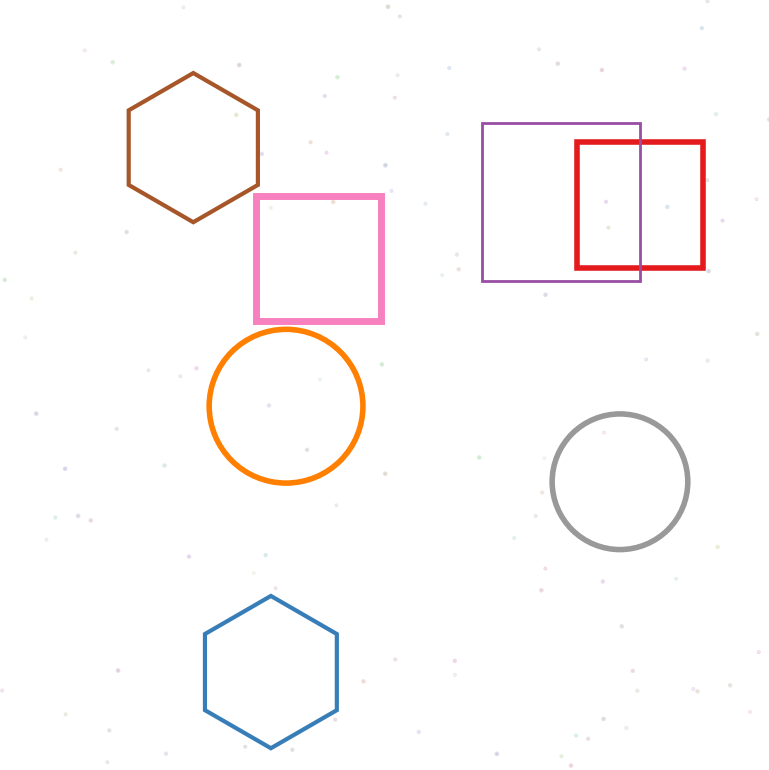[{"shape": "square", "thickness": 2, "radius": 0.41, "center": [0.832, 0.734]}, {"shape": "hexagon", "thickness": 1.5, "radius": 0.49, "center": [0.352, 0.127]}, {"shape": "square", "thickness": 1, "radius": 0.51, "center": [0.729, 0.737]}, {"shape": "circle", "thickness": 2, "radius": 0.5, "center": [0.371, 0.472]}, {"shape": "hexagon", "thickness": 1.5, "radius": 0.48, "center": [0.251, 0.808]}, {"shape": "square", "thickness": 2.5, "radius": 0.41, "center": [0.413, 0.664]}, {"shape": "circle", "thickness": 2, "radius": 0.44, "center": [0.805, 0.374]}]